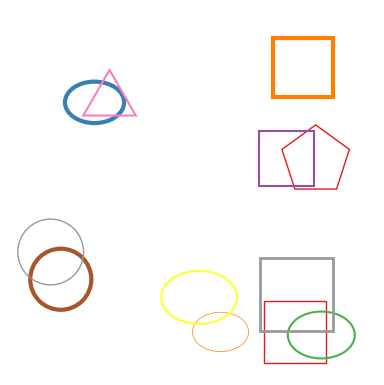[{"shape": "pentagon", "thickness": 1, "radius": 0.46, "center": [0.82, 0.583]}, {"shape": "square", "thickness": 1, "radius": 0.4, "center": [0.765, 0.137]}, {"shape": "oval", "thickness": 3, "radius": 0.38, "center": [0.246, 0.734]}, {"shape": "oval", "thickness": 1.5, "radius": 0.43, "center": [0.835, 0.13]}, {"shape": "square", "thickness": 1.5, "radius": 0.36, "center": [0.745, 0.588]}, {"shape": "oval", "thickness": 0.5, "radius": 0.36, "center": [0.573, 0.138]}, {"shape": "square", "thickness": 3, "radius": 0.39, "center": [0.787, 0.824]}, {"shape": "oval", "thickness": 1.5, "radius": 0.49, "center": [0.517, 0.228]}, {"shape": "circle", "thickness": 3, "radius": 0.4, "center": [0.158, 0.275]}, {"shape": "triangle", "thickness": 1.5, "radius": 0.39, "center": [0.285, 0.739]}, {"shape": "square", "thickness": 2, "radius": 0.47, "center": [0.769, 0.236]}, {"shape": "circle", "thickness": 1, "radius": 0.43, "center": [0.132, 0.345]}]